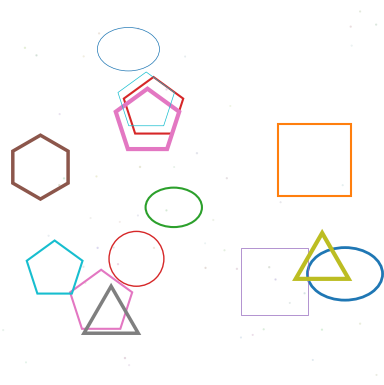[{"shape": "oval", "thickness": 0.5, "radius": 0.4, "center": [0.334, 0.872]}, {"shape": "oval", "thickness": 2, "radius": 0.49, "center": [0.896, 0.289]}, {"shape": "square", "thickness": 1.5, "radius": 0.47, "center": [0.817, 0.585]}, {"shape": "oval", "thickness": 1.5, "radius": 0.37, "center": [0.451, 0.461]}, {"shape": "pentagon", "thickness": 1.5, "radius": 0.41, "center": [0.399, 0.719]}, {"shape": "circle", "thickness": 1, "radius": 0.36, "center": [0.354, 0.328]}, {"shape": "square", "thickness": 0.5, "radius": 0.44, "center": [0.712, 0.269]}, {"shape": "hexagon", "thickness": 2.5, "radius": 0.41, "center": [0.105, 0.566]}, {"shape": "pentagon", "thickness": 3, "radius": 0.43, "center": [0.383, 0.683]}, {"shape": "pentagon", "thickness": 1.5, "radius": 0.42, "center": [0.263, 0.215]}, {"shape": "triangle", "thickness": 2.5, "radius": 0.41, "center": [0.289, 0.175]}, {"shape": "triangle", "thickness": 3, "radius": 0.4, "center": [0.837, 0.315]}, {"shape": "pentagon", "thickness": 0.5, "radius": 0.39, "center": [0.38, 0.736]}, {"shape": "pentagon", "thickness": 1.5, "radius": 0.38, "center": [0.142, 0.299]}]